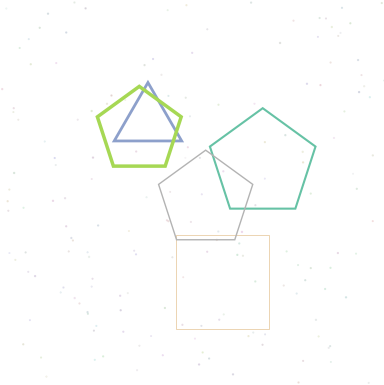[{"shape": "pentagon", "thickness": 1.5, "radius": 0.72, "center": [0.682, 0.575]}, {"shape": "triangle", "thickness": 2, "radius": 0.51, "center": [0.384, 0.684]}, {"shape": "pentagon", "thickness": 2.5, "radius": 0.57, "center": [0.362, 0.661]}, {"shape": "square", "thickness": 0.5, "radius": 0.61, "center": [0.578, 0.268]}, {"shape": "pentagon", "thickness": 1, "radius": 0.64, "center": [0.534, 0.481]}]